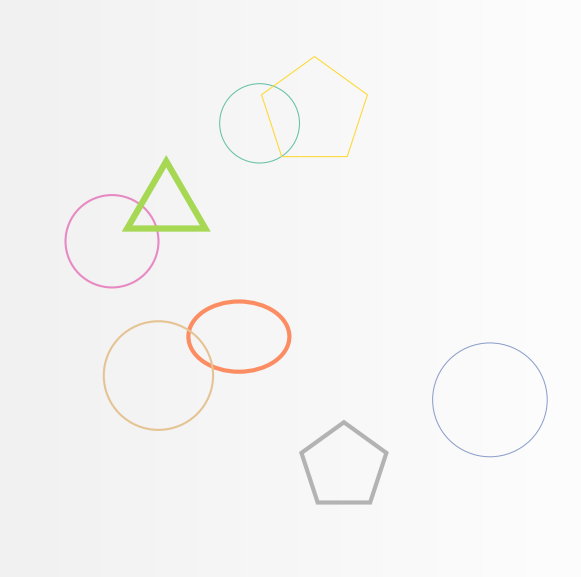[{"shape": "circle", "thickness": 0.5, "radius": 0.34, "center": [0.447, 0.786]}, {"shape": "oval", "thickness": 2, "radius": 0.43, "center": [0.411, 0.416]}, {"shape": "circle", "thickness": 0.5, "radius": 0.49, "center": [0.843, 0.307]}, {"shape": "circle", "thickness": 1, "radius": 0.4, "center": [0.193, 0.581]}, {"shape": "triangle", "thickness": 3, "radius": 0.39, "center": [0.286, 0.642]}, {"shape": "pentagon", "thickness": 0.5, "radius": 0.48, "center": [0.541, 0.805]}, {"shape": "circle", "thickness": 1, "radius": 0.47, "center": [0.273, 0.349]}, {"shape": "pentagon", "thickness": 2, "radius": 0.38, "center": [0.592, 0.191]}]